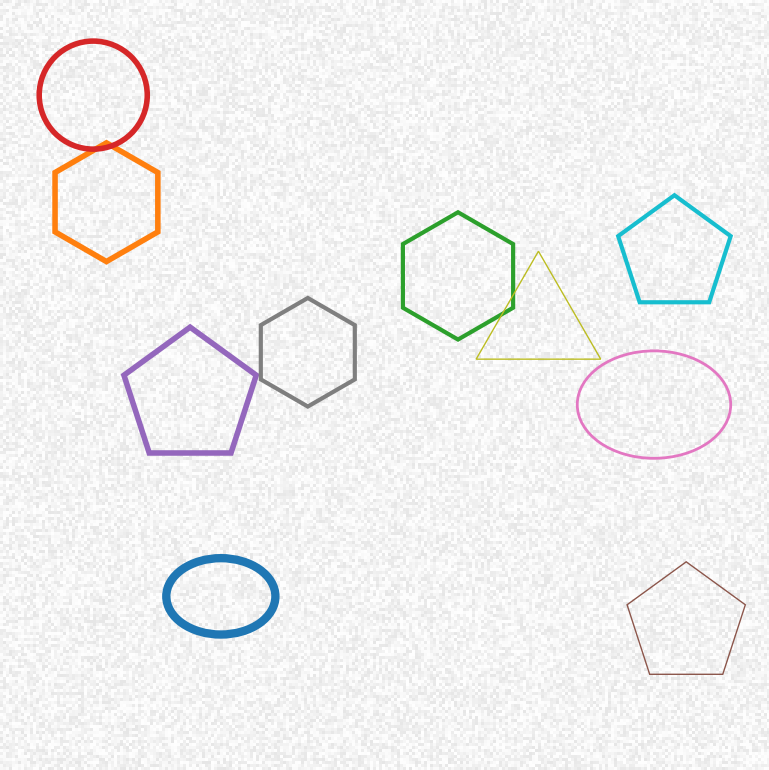[{"shape": "oval", "thickness": 3, "radius": 0.35, "center": [0.287, 0.226]}, {"shape": "hexagon", "thickness": 2, "radius": 0.39, "center": [0.138, 0.737]}, {"shape": "hexagon", "thickness": 1.5, "radius": 0.41, "center": [0.595, 0.642]}, {"shape": "circle", "thickness": 2, "radius": 0.35, "center": [0.121, 0.876]}, {"shape": "pentagon", "thickness": 2, "radius": 0.45, "center": [0.247, 0.485]}, {"shape": "pentagon", "thickness": 0.5, "radius": 0.4, "center": [0.891, 0.19]}, {"shape": "oval", "thickness": 1, "radius": 0.5, "center": [0.849, 0.475]}, {"shape": "hexagon", "thickness": 1.5, "radius": 0.35, "center": [0.4, 0.543]}, {"shape": "triangle", "thickness": 0.5, "radius": 0.47, "center": [0.699, 0.58]}, {"shape": "pentagon", "thickness": 1.5, "radius": 0.38, "center": [0.876, 0.67]}]